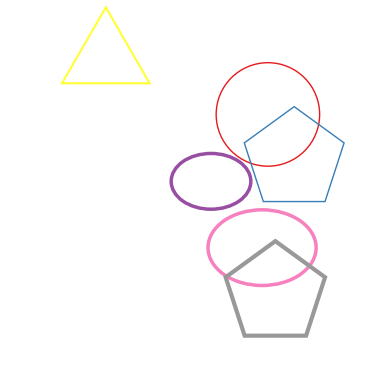[{"shape": "circle", "thickness": 1, "radius": 0.67, "center": [0.696, 0.703]}, {"shape": "pentagon", "thickness": 1, "radius": 0.68, "center": [0.764, 0.587]}, {"shape": "oval", "thickness": 2.5, "radius": 0.52, "center": [0.548, 0.529]}, {"shape": "triangle", "thickness": 1.5, "radius": 0.66, "center": [0.275, 0.849]}, {"shape": "oval", "thickness": 2.5, "radius": 0.7, "center": [0.681, 0.357]}, {"shape": "pentagon", "thickness": 3, "radius": 0.68, "center": [0.715, 0.238]}]